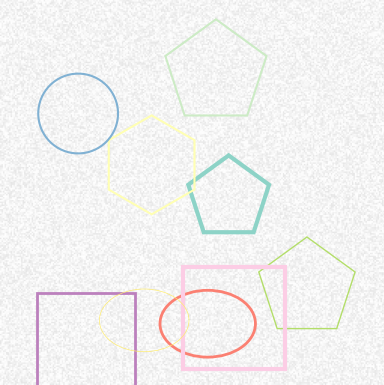[{"shape": "pentagon", "thickness": 3, "radius": 0.55, "center": [0.594, 0.486]}, {"shape": "hexagon", "thickness": 1.5, "radius": 0.64, "center": [0.394, 0.572]}, {"shape": "oval", "thickness": 2, "radius": 0.62, "center": [0.54, 0.159]}, {"shape": "circle", "thickness": 1.5, "radius": 0.52, "center": [0.203, 0.705]}, {"shape": "pentagon", "thickness": 1, "radius": 0.66, "center": [0.797, 0.253]}, {"shape": "square", "thickness": 3, "radius": 0.66, "center": [0.607, 0.174]}, {"shape": "square", "thickness": 2, "radius": 0.64, "center": [0.224, 0.11]}, {"shape": "pentagon", "thickness": 1.5, "radius": 0.69, "center": [0.561, 0.812]}, {"shape": "oval", "thickness": 0.5, "radius": 0.58, "center": [0.375, 0.168]}]